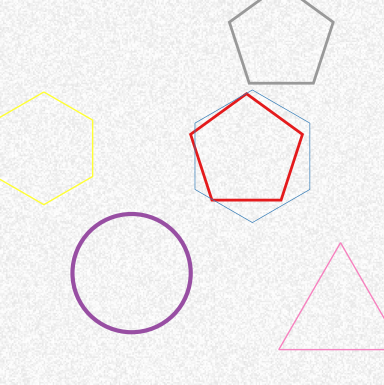[{"shape": "pentagon", "thickness": 2, "radius": 0.76, "center": [0.64, 0.604]}, {"shape": "hexagon", "thickness": 0.5, "radius": 0.86, "center": [0.656, 0.594]}, {"shape": "circle", "thickness": 3, "radius": 0.77, "center": [0.342, 0.291]}, {"shape": "hexagon", "thickness": 1, "radius": 0.73, "center": [0.114, 0.615]}, {"shape": "triangle", "thickness": 1, "radius": 0.93, "center": [0.885, 0.185]}, {"shape": "pentagon", "thickness": 2, "radius": 0.71, "center": [0.731, 0.899]}]